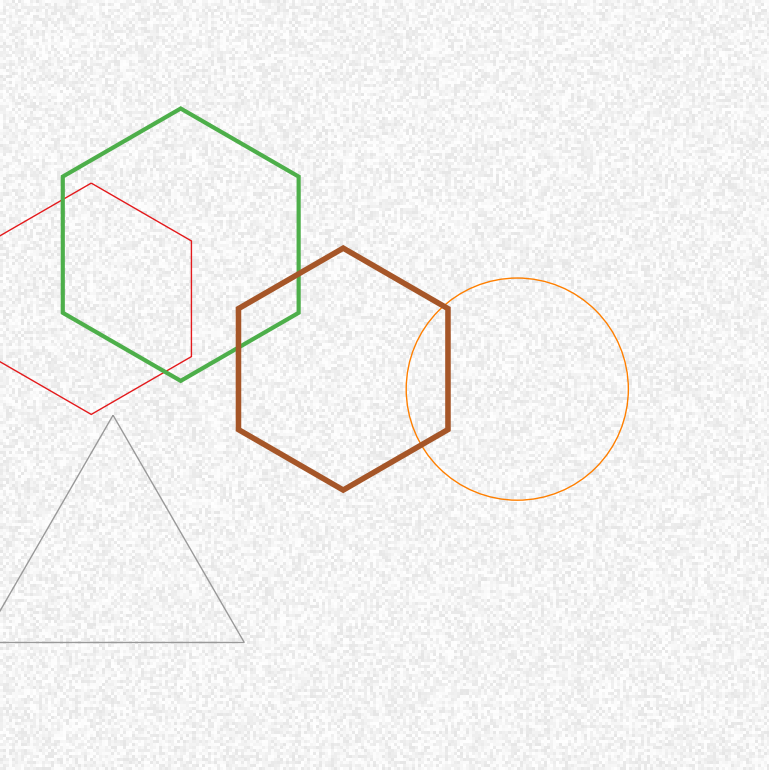[{"shape": "hexagon", "thickness": 0.5, "radius": 0.75, "center": [0.119, 0.612]}, {"shape": "hexagon", "thickness": 1.5, "radius": 0.88, "center": [0.235, 0.682]}, {"shape": "circle", "thickness": 0.5, "radius": 0.72, "center": [0.672, 0.495]}, {"shape": "hexagon", "thickness": 2, "radius": 0.79, "center": [0.446, 0.521]}, {"shape": "triangle", "thickness": 0.5, "radius": 0.98, "center": [0.147, 0.264]}]